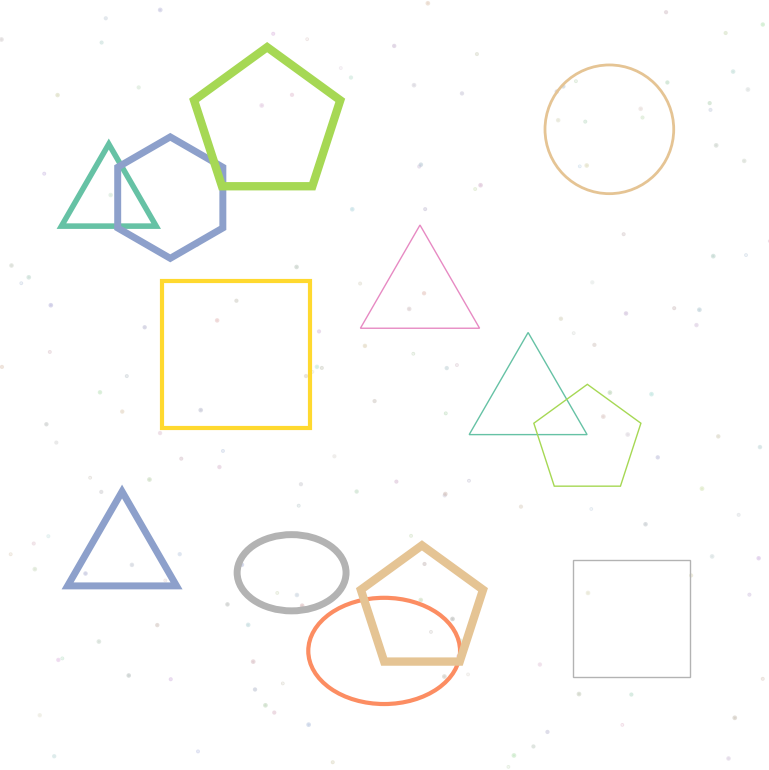[{"shape": "triangle", "thickness": 2, "radius": 0.36, "center": [0.141, 0.742]}, {"shape": "triangle", "thickness": 0.5, "radius": 0.44, "center": [0.686, 0.48]}, {"shape": "oval", "thickness": 1.5, "radius": 0.49, "center": [0.499, 0.155]}, {"shape": "triangle", "thickness": 2.5, "radius": 0.41, "center": [0.159, 0.28]}, {"shape": "hexagon", "thickness": 2.5, "radius": 0.39, "center": [0.221, 0.743]}, {"shape": "triangle", "thickness": 0.5, "radius": 0.45, "center": [0.545, 0.618]}, {"shape": "pentagon", "thickness": 3, "radius": 0.5, "center": [0.347, 0.839]}, {"shape": "pentagon", "thickness": 0.5, "radius": 0.37, "center": [0.763, 0.428]}, {"shape": "square", "thickness": 1.5, "radius": 0.48, "center": [0.307, 0.539]}, {"shape": "circle", "thickness": 1, "radius": 0.42, "center": [0.791, 0.832]}, {"shape": "pentagon", "thickness": 3, "radius": 0.42, "center": [0.548, 0.208]}, {"shape": "square", "thickness": 0.5, "radius": 0.38, "center": [0.82, 0.197]}, {"shape": "oval", "thickness": 2.5, "radius": 0.35, "center": [0.379, 0.256]}]